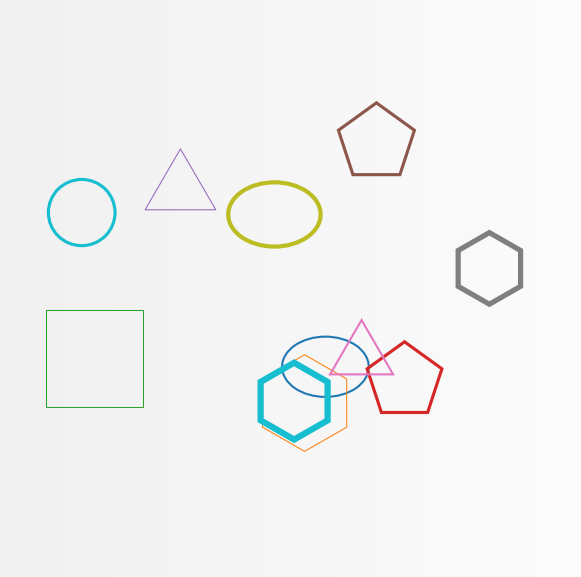[{"shape": "oval", "thickness": 1, "radius": 0.37, "center": [0.56, 0.364]}, {"shape": "hexagon", "thickness": 0.5, "radius": 0.42, "center": [0.524, 0.301]}, {"shape": "square", "thickness": 0.5, "radius": 0.42, "center": [0.162, 0.378]}, {"shape": "pentagon", "thickness": 1.5, "radius": 0.34, "center": [0.696, 0.34]}, {"shape": "triangle", "thickness": 0.5, "radius": 0.35, "center": [0.31, 0.671]}, {"shape": "pentagon", "thickness": 1.5, "radius": 0.34, "center": [0.648, 0.752]}, {"shape": "triangle", "thickness": 1, "radius": 0.31, "center": [0.622, 0.382]}, {"shape": "hexagon", "thickness": 2.5, "radius": 0.31, "center": [0.842, 0.534]}, {"shape": "oval", "thickness": 2, "radius": 0.4, "center": [0.472, 0.628]}, {"shape": "circle", "thickness": 1.5, "radius": 0.29, "center": [0.141, 0.631]}, {"shape": "hexagon", "thickness": 3, "radius": 0.33, "center": [0.506, 0.305]}]